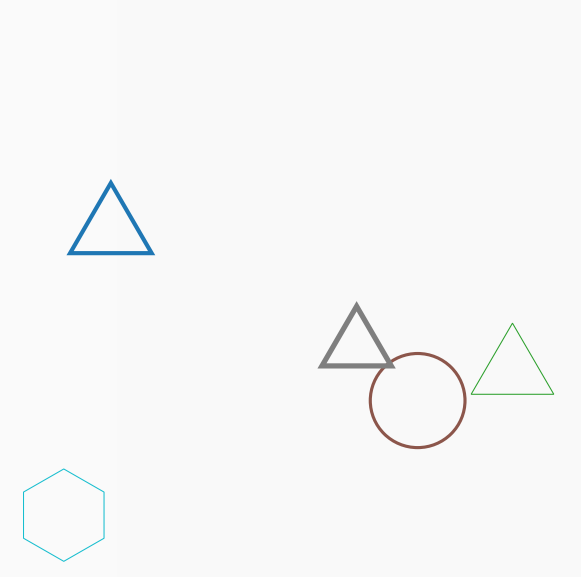[{"shape": "triangle", "thickness": 2, "radius": 0.4, "center": [0.191, 0.601]}, {"shape": "triangle", "thickness": 0.5, "radius": 0.41, "center": [0.882, 0.357]}, {"shape": "circle", "thickness": 1.5, "radius": 0.41, "center": [0.719, 0.306]}, {"shape": "triangle", "thickness": 2.5, "radius": 0.34, "center": [0.614, 0.4]}, {"shape": "hexagon", "thickness": 0.5, "radius": 0.4, "center": [0.11, 0.107]}]